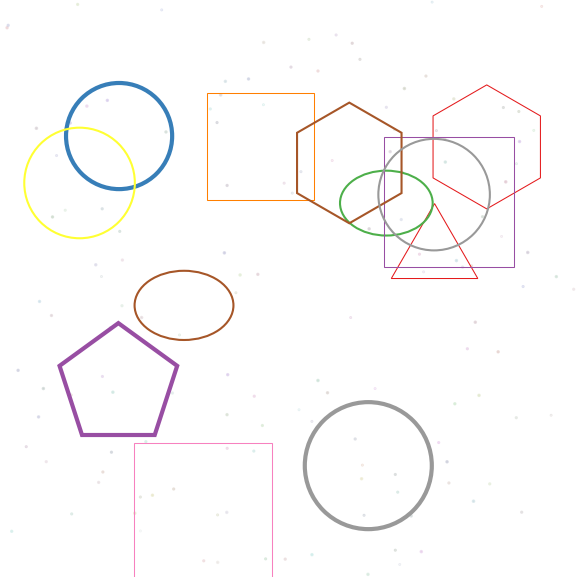[{"shape": "triangle", "thickness": 0.5, "radius": 0.43, "center": [0.752, 0.56]}, {"shape": "hexagon", "thickness": 0.5, "radius": 0.54, "center": [0.843, 0.745]}, {"shape": "circle", "thickness": 2, "radius": 0.46, "center": [0.206, 0.764]}, {"shape": "oval", "thickness": 1, "radius": 0.4, "center": [0.669, 0.647]}, {"shape": "pentagon", "thickness": 2, "radius": 0.54, "center": [0.205, 0.333]}, {"shape": "square", "thickness": 0.5, "radius": 0.56, "center": [0.778, 0.649]}, {"shape": "square", "thickness": 0.5, "radius": 0.46, "center": [0.452, 0.745]}, {"shape": "circle", "thickness": 1, "radius": 0.48, "center": [0.138, 0.682]}, {"shape": "hexagon", "thickness": 1, "radius": 0.52, "center": [0.605, 0.717]}, {"shape": "oval", "thickness": 1, "radius": 0.43, "center": [0.319, 0.47]}, {"shape": "square", "thickness": 0.5, "radius": 0.6, "center": [0.351, 0.113]}, {"shape": "circle", "thickness": 1, "radius": 0.48, "center": [0.752, 0.662]}, {"shape": "circle", "thickness": 2, "radius": 0.55, "center": [0.638, 0.193]}]